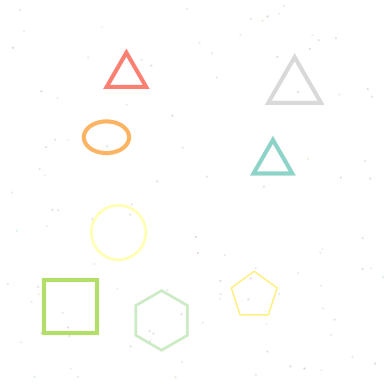[{"shape": "triangle", "thickness": 3, "radius": 0.29, "center": [0.709, 0.579]}, {"shape": "circle", "thickness": 2, "radius": 0.35, "center": [0.308, 0.396]}, {"shape": "triangle", "thickness": 3, "radius": 0.3, "center": [0.328, 0.804]}, {"shape": "oval", "thickness": 3, "radius": 0.29, "center": [0.277, 0.643]}, {"shape": "square", "thickness": 3, "radius": 0.34, "center": [0.182, 0.203]}, {"shape": "triangle", "thickness": 3, "radius": 0.4, "center": [0.765, 0.772]}, {"shape": "hexagon", "thickness": 2, "radius": 0.39, "center": [0.42, 0.168]}, {"shape": "pentagon", "thickness": 1, "radius": 0.31, "center": [0.66, 0.233]}]